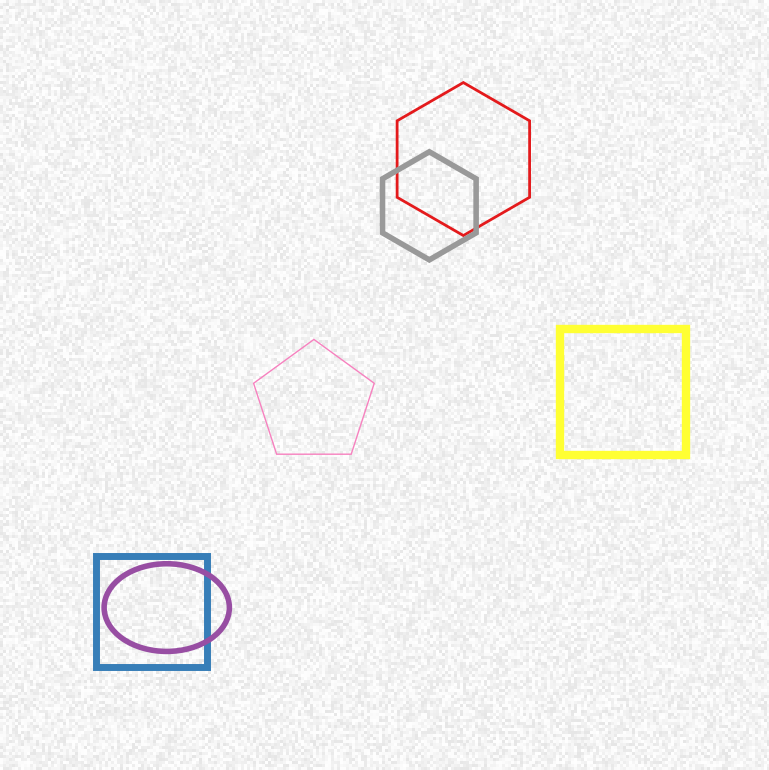[{"shape": "hexagon", "thickness": 1, "radius": 0.5, "center": [0.602, 0.793]}, {"shape": "square", "thickness": 2.5, "radius": 0.36, "center": [0.197, 0.206]}, {"shape": "oval", "thickness": 2, "radius": 0.41, "center": [0.217, 0.211]}, {"shape": "square", "thickness": 3, "radius": 0.41, "center": [0.809, 0.491]}, {"shape": "pentagon", "thickness": 0.5, "radius": 0.41, "center": [0.408, 0.477]}, {"shape": "hexagon", "thickness": 2, "radius": 0.35, "center": [0.558, 0.733]}]